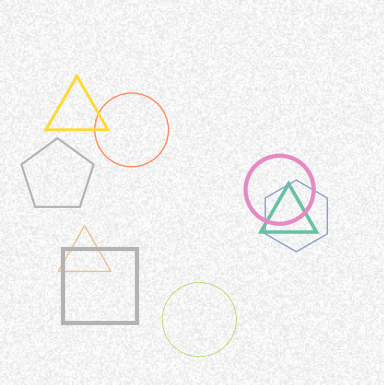[{"shape": "triangle", "thickness": 2.5, "radius": 0.42, "center": [0.75, 0.439]}, {"shape": "circle", "thickness": 1, "radius": 0.48, "center": [0.342, 0.663]}, {"shape": "hexagon", "thickness": 1, "radius": 0.47, "center": [0.77, 0.439]}, {"shape": "circle", "thickness": 3, "radius": 0.44, "center": [0.726, 0.507]}, {"shape": "circle", "thickness": 0.5, "radius": 0.48, "center": [0.518, 0.17]}, {"shape": "triangle", "thickness": 2, "radius": 0.47, "center": [0.2, 0.709]}, {"shape": "triangle", "thickness": 1, "radius": 0.4, "center": [0.22, 0.335]}, {"shape": "pentagon", "thickness": 1.5, "radius": 0.49, "center": [0.149, 0.542]}, {"shape": "square", "thickness": 3, "radius": 0.48, "center": [0.26, 0.258]}]